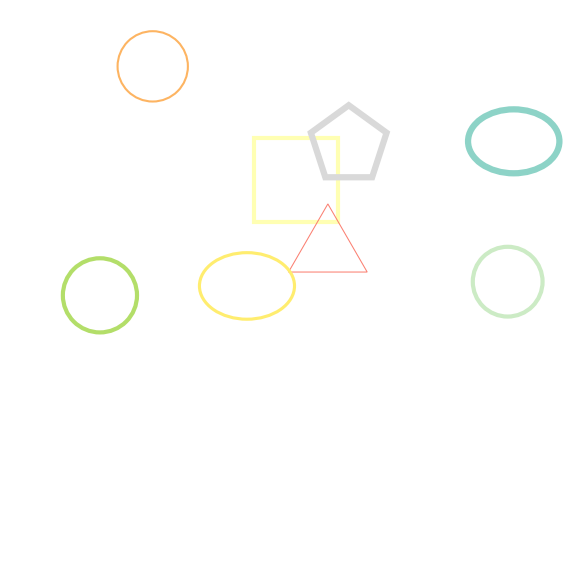[{"shape": "oval", "thickness": 3, "radius": 0.4, "center": [0.89, 0.754]}, {"shape": "square", "thickness": 2, "radius": 0.36, "center": [0.512, 0.688]}, {"shape": "triangle", "thickness": 0.5, "radius": 0.39, "center": [0.568, 0.567]}, {"shape": "circle", "thickness": 1, "radius": 0.3, "center": [0.264, 0.884]}, {"shape": "circle", "thickness": 2, "radius": 0.32, "center": [0.173, 0.488]}, {"shape": "pentagon", "thickness": 3, "radius": 0.34, "center": [0.604, 0.748]}, {"shape": "circle", "thickness": 2, "radius": 0.3, "center": [0.879, 0.511]}, {"shape": "oval", "thickness": 1.5, "radius": 0.41, "center": [0.428, 0.504]}]